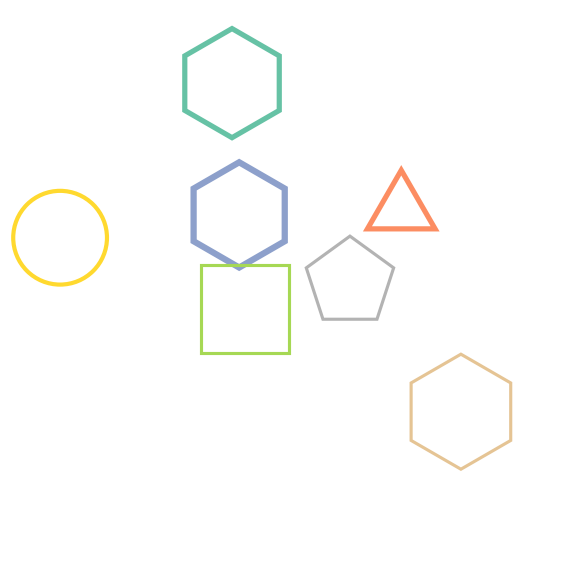[{"shape": "hexagon", "thickness": 2.5, "radius": 0.47, "center": [0.402, 0.855]}, {"shape": "triangle", "thickness": 2.5, "radius": 0.34, "center": [0.695, 0.637]}, {"shape": "hexagon", "thickness": 3, "radius": 0.46, "center": [0.414, 0.627]}, {"shape": "square", "thickness": 1.5, "radius": 0.38, "center": [0.424, 0.464]}, {"shape": "circle", "thickness": 2, "radius": 0.41, "center": [0.104, 0.588]}, {"shape": "hexagon", "thickness": 1.5, "radius": 0.5, "center": [0.798, 0.286]}, {"shape": "pentagon", "thickness": 1.5, "radius": 0.4, "center": [0.606, 0.511]}]